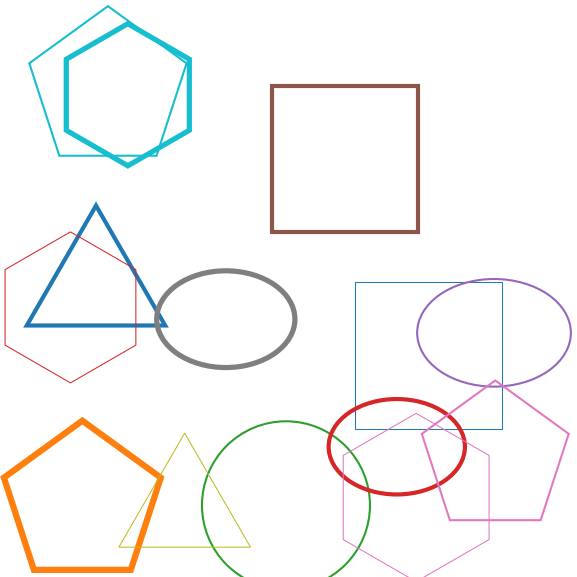[{"shape": "triangle", "thickness": 2, "radius": 0.69, "center": [0.166, 0.505]}, {"shape": "square", "thickness": 0.5, "radius": 0.64, "center": [0.743, 0.383]}, {"shape": "pentagon", "thickness": 3, "radius": 0.71, "center": [0.143, 0.128]}, {"shape": "circle", "thickness": 1, "radius": 0.73, "center": [0.495, 0.124]}, {"shape": "hexagon", "thickness": 0.5, "radius": 0.65, "center": [0.122, 0.467]}, {"shape": "oval", "thickness": 2, "radius": 0.59, "center": [0.687, 0.226]}, {"shape": "oval", "thickness": 1, "radius": 0.67, "center": [0.855, 0.423]}, {"shape": "square", "thickness": 2, "radius": 0.63, "center": [0.597, 0.724]}, {"shape": "pentagon", "thickness": 1, "radius": 0.67, "center": [0.858, 0.207]}, {"shape": "hexagon", "thickness": 0.5, "radius": 0.73, "center": [0.721, 0.138]}, {"shape": "oval", "thickness": 2.5, "radius": 0.6, "center": [0.391, 0.446]}, {"shape": "triangle", "thickness": 0.5, "radius": 0.66, "center": [0.32, 0.117]}, {"shape": "hexagon", "thickness": 2.5, "radius": 0.62, "center": [0.221, 0.835]}, {"shape": "pentagon", "thickness": 1, "radius": 0.72, "center": [0.187, 0.845]}]